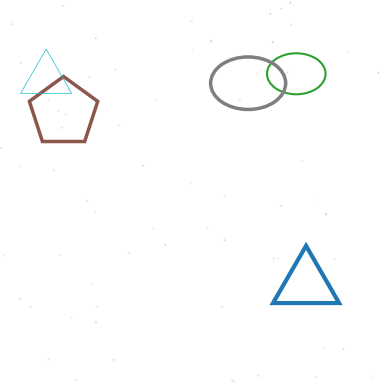[{"shape": "triangle", "thickness": 3, "radius": 0.5, "center": [0.795, 0.262]}, {"shape": "oval", "thickness": 1.5, "radius": 0.38, "center": [0.77, 0.808]}, {"shape": "pentagon", "thickness": 2.5, "radius": 0.47, "center": [0.165, 0.708]}, {"shape": "oval", "thickness": 2.5, "radius": 0.49, "center": [0.645, 0.784]}, {"shape": "triangle", "thickness": 0.5, "radius": 0.38, "center": [0.12, 0.796]}]